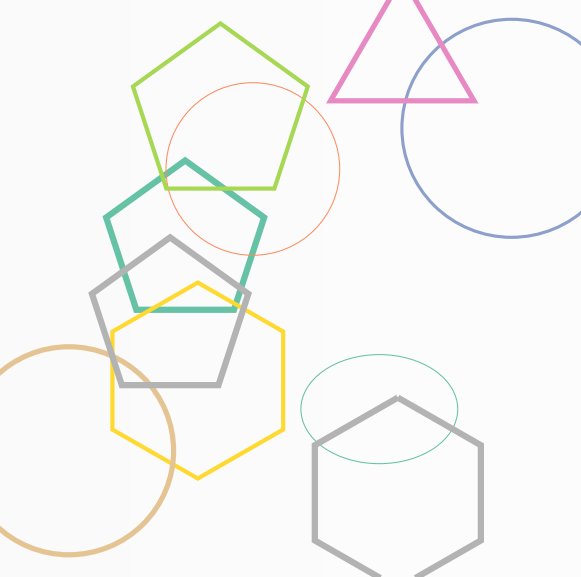[{"shape": "oval", "thickness": 0.5, "radius": 0.67, "center": [0.653, 0.291]}, {"shape": "pentagon", "thickness": 3, "radius": 0.71, "center": [0.319, 0.578]}, {"shape": "circle", "thickness": 0.5, "radius": 0.75, "center": [0.435, 0.707]}, {"shape": "circle", "thickness": 1.5, "radius": 0.94, "center": [0.88, 0.777]}, {"shape": "triangle", "thickness": 2.5, "radius": 0.71, "center": [0.692, 0.896]}, {"shape": "pentagon", "thickness": 2, "radius": 0.79, "center": [0.379, 0.8]}, {"shape": "hexagon", "thickness": 2, "radius": 0.85, "center": [0.34, 0.34]}, {"shape": "circle", "thickness": 2.5, "radius": 0.9, "center": [0.119, 0.219]}, {"shape": "pentagon", "thickness": 3, "radius": 0.71, "center": [0.293, 0.447]}, {"shape": "hexagon", "thickness": 3, "radius": 0.82, "center": [0.684, 0.146]}]